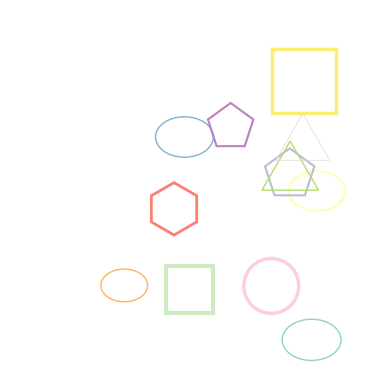[{"shape": "oval", "thickness": 1, "radius": 0.38, "center": [0.809, 0.117]}, {"shape": "oval", "thickness": 1.5, "radius": 0.37, "center": [0.823, 0.504]}, {"shape": "pentagon", "thickness": 1.5, "radius": 0.34, "center": [0.752, 0.547]}, {"shape": "hexagon", "thickness": 2, "radius": 0.34, "center": [0.452, 0.458]}, {"shape": "oval", "thickness": 1, "radius": 0.38, "center": [0.479, 0.644]}, {"shape": "oval", "thickness": 1, "radius": 0.3, "center": [0.323, 0.259]}, {"shape": "triangle", "thickness": 1, "radius": 0.42, "center": [0.754, 0.548]}, {"shape": "circle", "thickness": 2.5, "radius": 0.36, "center": [0.705, 0.257]}, {"shape": "triangle", "thickness": 0.5, "radius": 0.4, "center": [0.787, 0.624]}, {"shape": "pentagon", "thickness": 1.5, "radius": 0.31, "center": [0.599, 0.671]}, {"shape": "square", "thickness": 3, "radius": 0.31, "center": [0.492, 0.249]}, {"shape": "square", "thickness": 2.5, "radius": 0.42, "center": [0.789, 0.789]}]